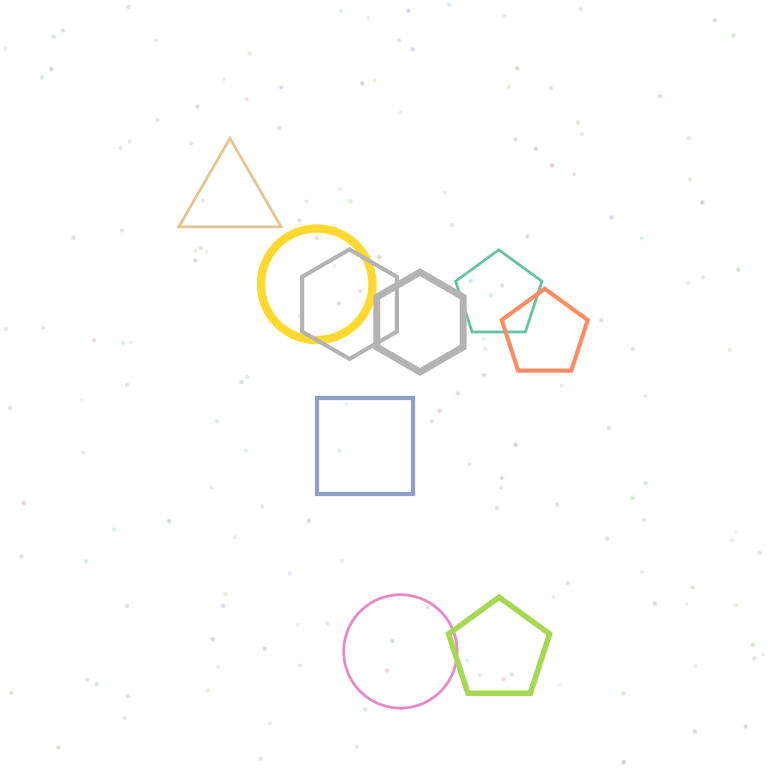[{"shape": "pentagon", "thickness": 1, "radius": 0.29, "center": [0.648, 0.617]}, {"shape": "pentagon", "thickness": 1.5, "radius": 0.29, "center": [0.707, 0.566]}, {"shape": "square", "thickness": 1.5, "radius": 0.31, "center": [0.474, 0.421]}, {"shape": "circle", "thickness": 1, "radius": 0.37, "center": [0.52, 0.154]}, {"shape": "pentagon", "thickness": 2, "radius": 0.34, "center": [0.648, 0.155]}, {"shape": "circle", "thickness": 3, "radius": 0.36, "center": [0.411, 0.631]}, {"shape": "triangle", "thickness": 1, "radius": 0.38, "center": [0.299, 0.744]}, {"shape": "hexagon", "thickness": 2.5, "radius": 0.32, "center": [0.545, 0.582]}, {"shape": "hexagon", "thickness": 1.5, "radius": 0.36, "center": [0.454, 0.605]}]